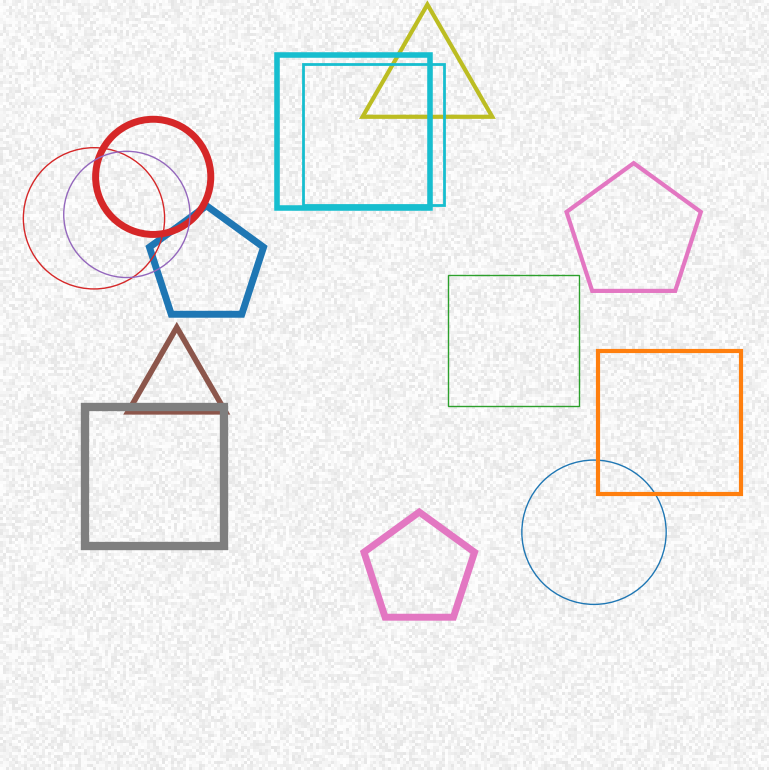[{"shape": "circle", "thickness": 0.5, "radius": 0.47, "center": [0.771, 0.309]}, {"shape": "pentagon", "thickness": 2.5, "radius": 0.39, "center": [0.268, 0.655]}, {"shape": "square", "thickness": 1.5, "radius": 0.46, "center": [0.869, 0.451]}, {"shape": "square", "thickness": 0.5, "radius": 0.43, "center": [0.667, 0.558]}, {"shape": "circle", "thickness": 2.5, "radius": 0.37, "center": [0.199, 0.77]}, {"shape": "circle", "thickness": 0.5, "radius": 0.46, "center": [0.122, 0.716]}, {"shape": "circle", "thickness": 0.5, "radius": 0.41, "center": [0.165, 0.722]}, {"shape": "triangle", "thickness": 2, "radius": 0.37, "center": [0.23, 0.502]}, {"shape": "pentagon", "thickness": 2.5, "radius": 0.38, "center": [0.545, 0.259]}, {"shape": "pentagon", "thickness": 1.5, "radius": 0.46, "center": [0.823, 0.696]}, {"shape": "square", "thickness": 3, "radius": 0.45, "center": [0.201, 0.381]}, {"shape": "triangle", "thickness": 1.5, "radius": 0.49, "center": [0.555, 0.897]}, {"shape": "square", "thickness": 2, "radius": 0.5, "center": [0.459, 0.829]}, {"shape": "square", "thickness": 1, "radius": 0.46, "center": [0.485, 0.826]}]